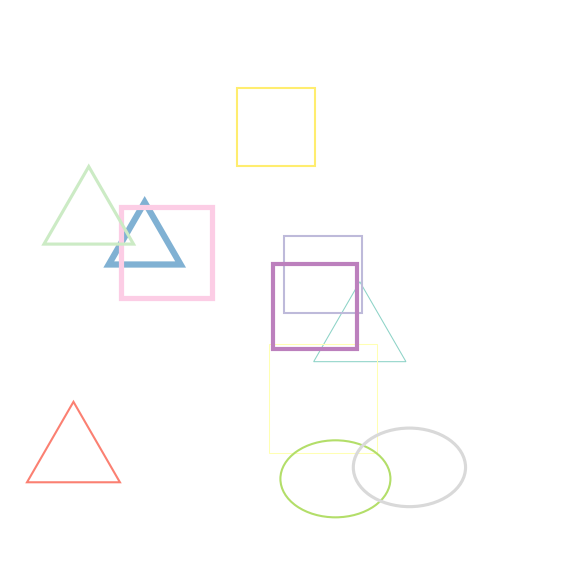[{"shape": "triangle", "thickness": 0.5, "radius": 0.46, "center": [0.623, 0.419]}, {"shape": "square", "thickness": 0.5, "radius": 0.47, "center": [0.56, 0.309]}, {"shape": "square", "thickness": 1, "radius": 0.34, "center": [0.559, 0.524]}, {"shape": "triangle", "thickness": 1, "radius": 0.46, "center": [0.127, 0.21]}, {"shape": "triangle", "thickness": 3, "radius": 0.36, "center": [0.251, 0.577]}, {"shape": "oval", "thickness": 1, "radius": 0.48, "center": [0.581, 0.17]}, {"shape": "square", "thickness": 2.5, "radius": 0.4, "center": [0.288, 0.562]}, {"shape": "oval", "thickness": 1.5, "radius": 0.49, "center": [0.709, 0.19]}, {"shape": "square", "thickness": 2, "radius": 0.37, "center": [0.546, 0.468]}, {"shape": "triangle", "thickness": 1.5, "radius": 0.45, "center": [0.154, 0.621]}, {"shape": "square", "thickness": 1, "radius": 0.34, "center": [0.478, 0.78]}]